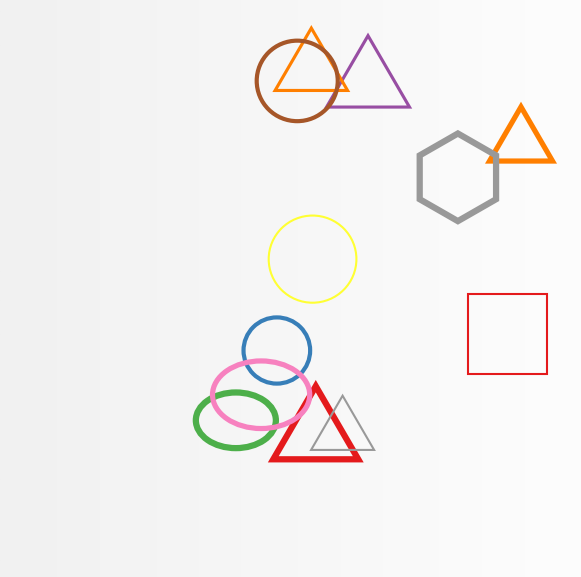[{"shape": "triangle", "thickness": 3, "radius": 0.42, "center": [0.543, 0.246]}, {"shape": "square", "thickness": 1, "radius": 0.34, "center": [0.873, 0.421]}, {"shape": "circle", "thickness": 2, "radius": 0.29, "center": [0.476, 0.392]}, {"shape": "oval", "thickness": 3, "radius": 0.34, "center": [0.406, 0.271]}, {"shape": "triangle", "thickness": 1.5, "radius": 0.41, "center": [0.633, 0.855]}, {"shape": "triangle", "thickness": 2.5, "radius": 0.31, "center": [0.896, 0.752]}, {"shape": "triangle", "thickness": 1.5, "radius": 0.36, "center": [0.536, 0.878]}, {"shape": "circle", "thickness": 1, "radius": 0.38, "center": [0.538, 0.55]}, {"shape": "circle", "thickness": 2, "radius": 0.35, "center": [0.511, 0.859]}, {"shape": "oval", "thickness": 2.5, "radius": 0.42, "center": [0.449, 0.316]}, {"shape": "hexagon", "thickness": 3, "radius": 0.38, "center": [0.788, 0.692]}, {"shape": "triangle", "thickness": 1, "radius": 0.31, "center": [0.589, 0.251]}]